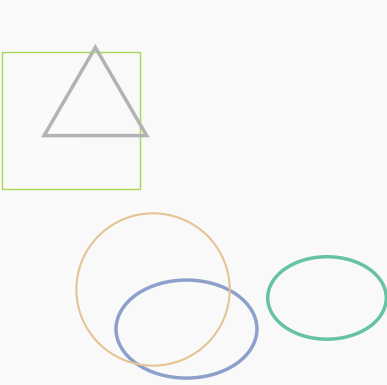[{"shape": "oval", "thickness": 2.5, "radius": 0.76, "center": [0.844, 0.226]}, {"shape": "oval", "thickness": 2.5, "radius": 0.91, "center": [0.481, 0.145]}, {"shape": "square", "thickness": 1, "radius": 0.89, "center": [0.183, 0.686]}, {"shape": "circle", "thickness": 1.5, "radius": 0.99, "center": [0.395, 0.248]}, {"shape": "triangle", "thickness": 2.5, "radius": 0.76, "center": [0.246, 0.724]}]